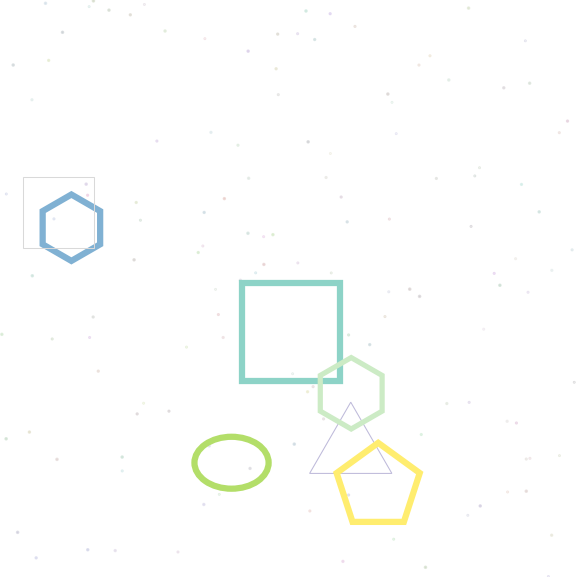[{"shape": "square", "thickness": 3, "radius": 0.43, "center": [0.504, 0.424]}, {"shape": "triangle", "thickness": 0.5, "radius": 0.41, "center": [0.607, 0.22]}, {"shape": "hexagon", "thickness": 3, "radius": 0.29, "center": [0.124, 0.605]}, {"shape": "oval", "thickness": 3, "radius": 0.32, "center": [0.401, 0.198]}, {"shape": "square", "thickness": 0.5, "radius": 0.31, "center": [0.101, 0.631]}, {"shape": "hexagon", "thickness": 2.5, "radius": 0.31, "center": [0.608, 0.318]}, {"shape": "pentagon", "thickness": 3, "radius": 0.38, "center": [0.655, 0.157]}]